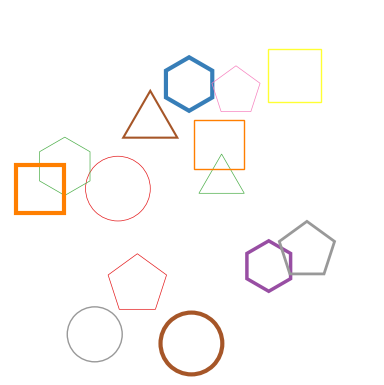[{"shape": "circle", "thickness": 0.5, "radius": 0.42, "center": [0.306, 0.51]}, {"shape": "pentagon", "thickness": 0.5, "radius": 0.4, "center": [0.357, 0.261]}, {"shape": "hexagon", "thickness": 3, "radius": 0.35, "center": [0.491, 0.782]}, {"shape": "triangle", "thickness": 0.5, "radius": 0.34, "center": [0.576, 0.532]}, {"shape": "hexagon", "thickness": 0.5, "radius": 0.38, "center": [0.168, 0.568]}, {"shape": "hexagon", "thickness": 2.5, "radius": 0.33, "center": [0.698, 0.309]}, {"shape": "square", "thickness": 3, "radius": 0.31, "center": [0.104, 0.509]}, {"shape": "square", "thickness": 1, "radius": 0.32, "center": [0.569, 0.625]}, {"shape": "square", "thickness": 1, "radius": 0.34, "center": [0.765, 0.804]}, {"shape": "triangle", "thickness": 1.5, "radius": 0.41, "center": [0.39, 0.683]}, {"shape": "circle", "thickness": 3, "radius": 0.4, "center": [0.497, 0.108]}, {"shape": "pentagon", "thickness": 0.5, "radius": 0.33, "center": [0.613, 0.763]}, {"shape": "pentagon", "thickness": 2, "radius": 0.38, "center": [0.797, 0.35]}, {"shape": "circle", "thickness": 1, "radius": 0.36, "center": [0.246, 0.132]}]